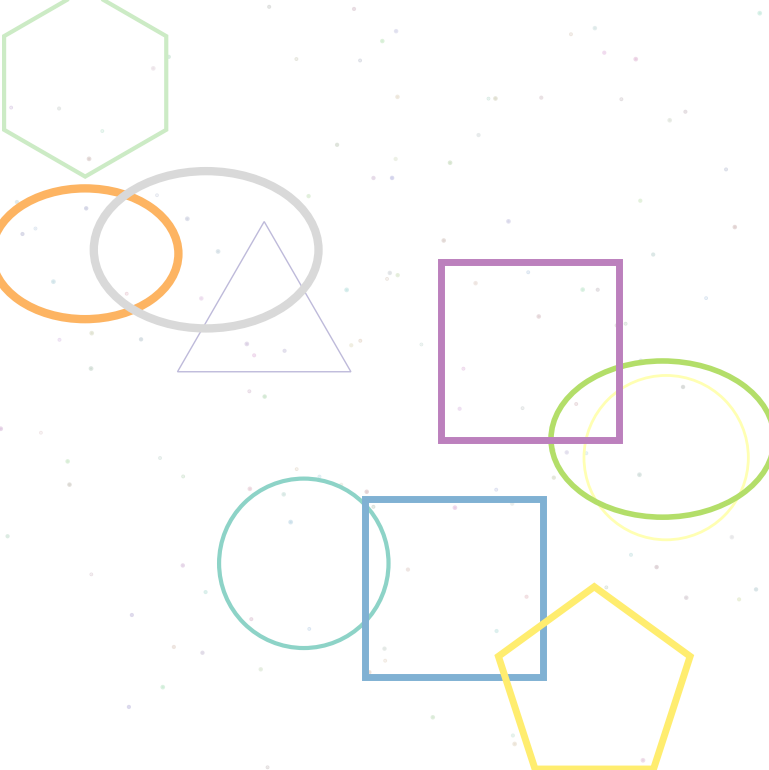[{"shape": "circle", "thickness": 1.5, "radius": 0.55, "center": [0.395, 0.268]}, {"shape": "circle", "thickness": 1, "radius": 0.53, "center": [0.865, 0.406]}, {"shape": "triangle", "thickness": 0.5, "radius": 0.65, "center": [0.343, 0.582]}, {"shape": "square", "thickness": 2.5, "radius": 0.58, "center": [0.59, 0.236]}, {"shape": "oval", "thickness": 3, "radius": 0.61, "center": [0.11, 0.67]}, {"shape": "oval", "thickness": 2, "radius": 0.72, "center": [0.861, 0.43]}, {"shape": "oval", "thickness": 3, "radius": 0.73, "center": [0.268, 0.676]}, {"shape": "square", "thickness": 2.5, "radius": 0.58, "center": [0.688, 0.544]}, {"shape": "hexagon", "thickness": 1.5, "radius": 0.61, "center": [0.111, 0.892]}, {"shape": "pentagon", "thickness": 2.5, "radius": 0.65, "center": [0.772, 0.107]}]